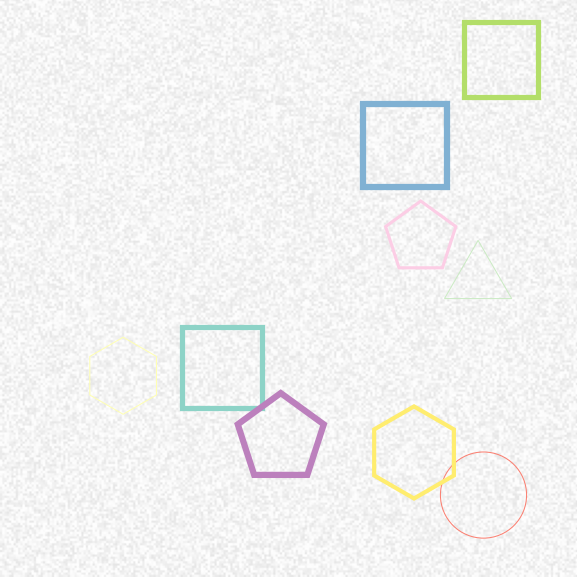[{"shape": "square", "thickness": 2.5, "radius": 0.35, "center": [0.385, 0.363]}, {"shape": "hexagon", "thickness": 0.5, "radius": 0.33, "center": [0.213, 0.348]}, {"shape": "circle", "thickness": 0.5, "radius": 0.37, "center": [0.837, 0.142]}, {"shape": "square", "thickness": 3, "radius": 0.36, "center": [0.701, 0.747]}, {"shape": "square", "thickness": 2.5, "radius": 0.32, "center": [0.867, 0.896]}, {"shape": "pentagon", "thickness": 1.5, "radius": 0.32, "center": [0.729, 0.587]}, {"shape": "pentagon", "thickness": 3, "radius": 0.39, "center": [0.486, 0.24]}, {"shape": "triangle", "thickness": 0.5, "radius": 0.34, "center": [0.828, 0.516]}, {"shape": "hexagon", "thickness": 2, "radius": 0.4, "center": [0.717, 0.216]}]